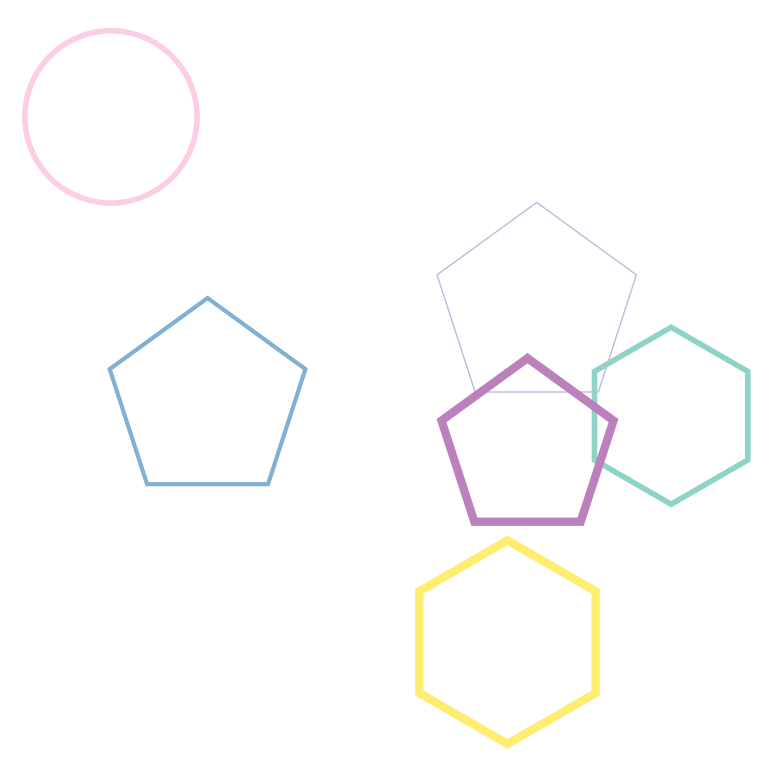[{"shape": "hexagon", "thickness": 2, "radius": 0.57, "center": [0.872, 0.46]}, {"shape": "pentagon", "thickness": 0.5, "radius": 0.68, "center": [0.697, 0.601]}, {"shape": "pentagon", "thickness": 1.5, "radius": 0.67, "center": [0.27, 0.479]}, {"shape": "circle", "thickness": 2, "radius": 0.56, "center": [0.144, 0.848]}, {"shape": "pentagon", "thickness": 3, "radius": 0.59, "center": [0.685, 0.417]}, {"shape": "hexagon", "thickness": 3, "radius": 0.66, "center": [0.659, 0.166]}]